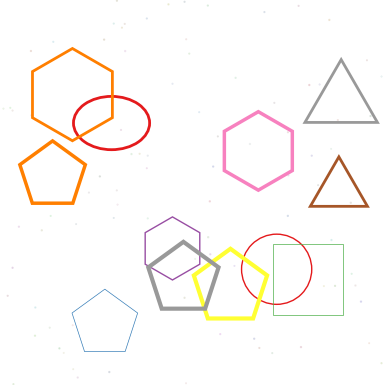[{"shape": "circle", "thickness": 1, "radius": 0.46, "center": [0.719, 0.301]}, {"shape": "oval", "thickness": 2, "radius": 0.49, "center": [0.29, 0.68]}, {"shape": "pentagon", "thickness": 0.5, "radius": 0.45, "center": [0.272, 0.159]}, {"shape": "square", "thickness": 0.5, "radius": 0.46, "center": [0.8, 0.275]}, {"shape": "hexagon", "thickness": 1, "radius": 0.41, "center": [0.448, 0.355]}, {"shape": "hexagon", "thickness": 2, "radius": 0.6, "center": [0.188, 0.754]}, {"shape": "pentagon", "thickness": 2.5, "radius": 0.45, "center": [0.137, 0.545]}, {"shape": "pentagon", "thickness": 3, "radius": 0.5, "center": [0.599, 0.254]}, {"shape": "triangle", "thickness": 2, "radius": 0.43, "center": [0.88, 0.507]}, {"shape": "hexagon", "thickness": 2.5, "radius": 0.51, "center": [0.671, 0.608]}, {"shape": "pentagon", "thickness": 3, "radius": 0.48, "center": [0.476, 0.276]}, {"shape": "triangle", "thickness": 2, "radius": 0.54, "center": [0.886, 0.736]}]